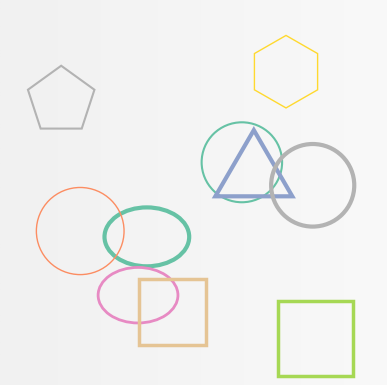[{"shape": "oval", "thickness": 3, "radius": 0.55, "center": [0.379, 0.385]}, {"shape": "circle", "thickness": 1.5, "radius": 0.52, "center": [0.624, 0.578]}, {"shape": "circle", "thickness": 1, "radius": 0.57, "center": [0.207, 0.4]}, {"shape": "triangle", "thickness": 3, "radius": 0.57, "center": [0.655, 0.547]}, {"shape": "oval", "thickness": 2, "radius": 0.52, "center": [0.356, 0.233]}, {"shape": "square", "thickness": 2.5, "radius": 0.48, "center": [0.814, 0.12]}, {"shape": "hexagon", "thickness": 1, "radius": 0.47, "center": [0.738, 0.814]}, {"shape": "square", "thickness": 2.5, "radius": 0.43, "center": [0.446, 0.189]}, {"shape": "pentagon", "thickness": 1.5, "radius": 0.45, "center": [0.158, 0.739]}, {"shape": "circle", "thickness": 3, "radius": 0.54, "center": [0.807, 0.519]}]